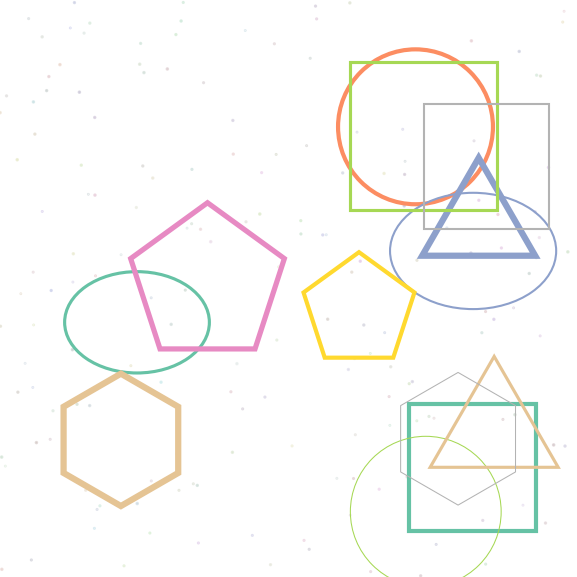[{"shape": "oval", "thickness": 1.5, "radius": 0.63, "center": [0.237, 0.441]}, {"shape": "square", "thickness": 2, "radius": 0.55, "center": [0.819, 0.189]}, {"shape": "circle", "thickness": 2, "radius": 0.67, "center": [0.719, 0.78]}, {"shape": "oval", "thickness": 1, "radius": 0.72, "center": [0.819, 0.565]}, {"shape": "triangle", "thickness": 3, "radius": 0.56, "center": [0.829, 0.613]}, {"shape": "pentagon", "thickness": 2.5, "radius": 0.7, "center": [0.359, 0.508]}, {"shape": "square", "thickness": 1.5, "radius": 0.64, "center": [0.733, 0.763]}, {"shape": "circle", "thickness": 0.5, "radius": 0.65, "center": [0.737, 0.113]}, {"shape": "pentagon", "thickness": 2, "radius": 0.5, "center": [0.622, 0.461]}, {"shape": "triangle", "thickness": 1.5, "radius": 0.64, "center": [0.856, 0.254]}, {"shape": "hexagon", "thickness": 3, "radius": 0.57, "center": [0.209, 0.237]}, {"shape": "hexagon", "thickness": 0.5, "radius": 0.57, "center": [0.793, 0.239]}, {"shape": "square", "thickness": 1, "radius": 0.54, "center": [0.843, 0.711]}]